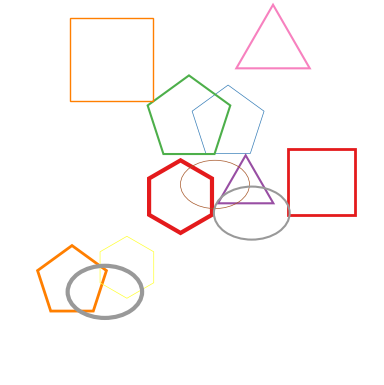[{"shape": "hexagon", "thickness": 3, "radius": 0.47, "center": [0.469, 0.489]}, {"shape": "square", "thickness": 2, "radius": 0.43, "center": [0.835, 0.528]}, {"shape": "pentagon", "thickness": 0.5, "radius": 0.49, "center": [0.592, 0.681]}, {"shape": "pentagon", "thickness": 1.5, "radius": 0.56, "center": [0.491, 0.691]}, {"shape": "triangle", "thickness": 1.5, "radius": 0.42, "center": [0.638, 0.514]}, {"shape": "square", "thickness": 1, "radius": 0.54, "center": [0.29, 0.845]}, {"shape": "pentagon", "thickness": 2, "radius": 0.47, "center": [0.187, 0.268]}, {"shape": "hexagon", "thickness": 0.5, "radius": 0.4, "center": [0.33, 0.306]}, {"shape": "oval", "thickness": 0.5, "radius": 0.45, "center": [0.558, 0.521]}, {"shape": "triangle", "thickness": 1.5, "radius": 0.55, "center": [0.709, 0.878]}, {"shape": "oval", "thickness": 1.5, "radius": 0.49, "center": [0.654, 0.446]}, {"shape": "oval", "thickness": 3, "radius": 0.48, "center": [0.272, 0.242]}]